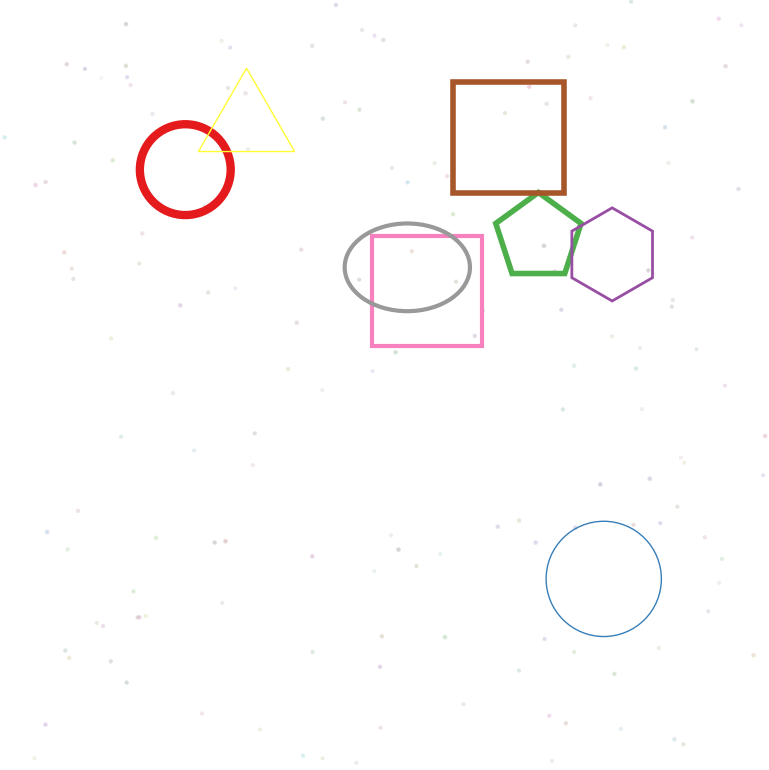[{"shape": "circle", "thickness": 3, "radius": 0.29, "center": [0.241, 0.78]}, {"shape": "circle", "thickness": 0.5, "radius": 0.37, "center": [0.784, 0.248]}, {"shape": "pentagon", "thickness": 2, "radius": 0.29, "center": [0.699, 0.692]}, {"shape": "hexagon", "thickness": 1, "radius": 0.3, "center": [0.795, 0.67]}, {"shape": "triangle", "thickness": 0.5, "radius": 0.36, "center": [0.32, 0.839]}, {"shape": "square", "thickness": 2, "radius": 0.36, "center": [0.66, 0.821]}, {"shape": "square", "thickness": 1.5, "radius": 0.36, "center": [0.555, 0.621]}, {"shape": "oval", "thickness": 1.5, "radius": 0.41, "center": [0.529, 0.653]}]